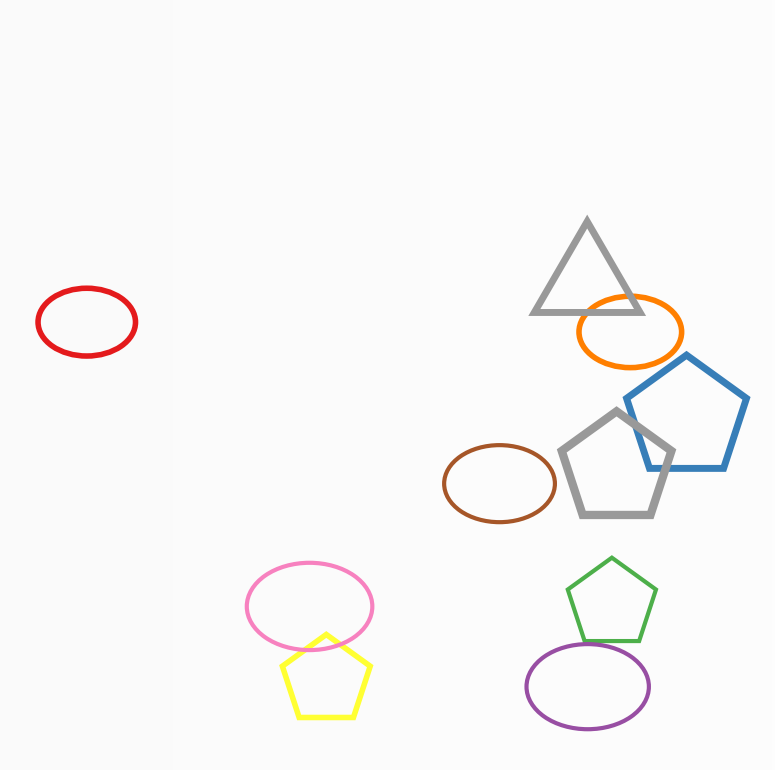[{"shape": "oval", "thickness": 2, "radius": 0.31, "center": [0.112, 0.582]}, {"shape": "pentagon", "thickness": 2.5, "radius": 0.41, "center": [0.886, 0.458]}, {"shape": "pentagon", "thickness": 1.5, "radius": 0.3, "center": [0.79, 0.216]}, {"shape": "oval", "thickness": 1.5, "radius": 0.39, "center": [0.758, 0.108]}, {"shape": "oval", "thickness": 2, "radius": 0.33, "center": [0.813, 0.569]}, {"shape": "pentagon", "thickness": 2, "radius": 0.3, "center": [0.421, 0.116]}, {"shape": "oval", "thickness": 1.5, "radius": 0.36, "center": [0.645, 0.372]}, {"shape": "oval", "thickness": 1.5, "radius": 0.4, "center": [0.399, 0.212]}, {"shape": "pentagon", "thickness": 3, "radius": 0.37, "center": [0.796, 0.391]}, {"shape": "triangle", "thickness": 2.5, "radius": 0.39, "center": [0.758, 0.634]}]